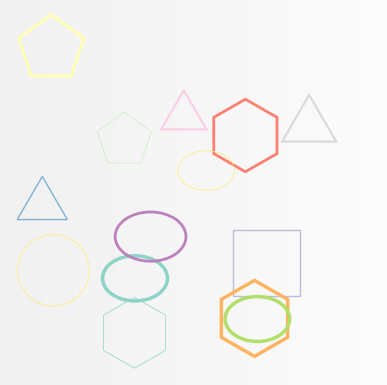[{"shape": "hexagon", "thickness": 0.5, "radius": 0.46, "center": [0.347, 0.136]}, {"shape": "oval", "thickness": 2.5, "radius": 0.42, "center": [0.348, 0.277]}, {"shape": "pentagon", "thickness": 2, "radius": 0.44, "center": [0.132, 0.874]}, {"shape": "square", "thickness": 1, "radius": 0.43, "center": [0.687, 0.317]}, {"shape": "hexagon", "thickness": 2, "radius": 0.47, "center": [0.633, 0.648]}, {"shape": "triangle", "thickness": 1, "radius": 0.37, "center": [0.109, 0.467]}, {"shape": "hexagon", "thickness": 2.5, "radius": 0.49, "center": [0.657, 0.173]}, {"shape": "oval", "thickness": 2.5, "radius": 0.42, "center": [0.664, 0.171]}, {"shape": "triangle", "thickness": 1.5, "radius": 0.34, "center": [0.474, 0.698]}, {"shape": "triangle", "thickness": 1.5, "radius": 0.4, "center": [0.798, 0.673]}, {"shape": "oval", "thickness": 2, "radius": 0.46, "center": [0.388, 0.385]}, {"shape": "pentagon", "thickness": 0.5, "radius": 0.37, "center": [0.321, 0.636]}, {"shape": "circle", "thickness": 0.5, "radius": 0.46, "center": [0.138, 0.298]}, {"shape": "oval", "thickness": 0.5, "radius": 0.36, "center": [0.532, 0.557]}]